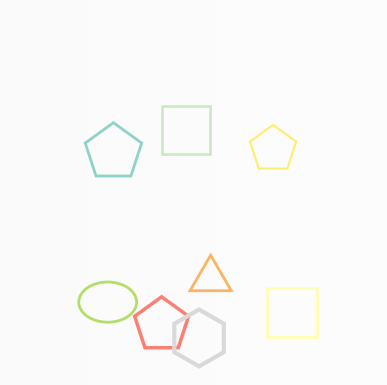[{"shape": "pentagon", "thickness": 2, "radius": 0.38, "center": [0.293, 0.605]}, {"shape": "square", "thickness": 2, "radius": 0.32, "center": [0.753, 0.188]}, {"shape": "pentagon", "thickness": 2.5, "radius": 0.37, "center": [0.417, 0.156]}, {"shape": "triangle", "thickness": 2, "radius": 0.31, "center": [0.544, 0.276]}, {"shape": "oval", "thickness": 2, "radius": 0.37, "center": [0.278, 0.215]}, {"shape": "hexagon", "thickness": 3, "radius": 0.37, "center": [0.514, 0.122]}, {"shape": "square", "thickness": 2, "radius": 0.31, "center": [0.481, 0.663]}, {"shape": "pentagon", "thickness": 1.5, "radius": 0.31, "center": [0.705, 0.613]}]